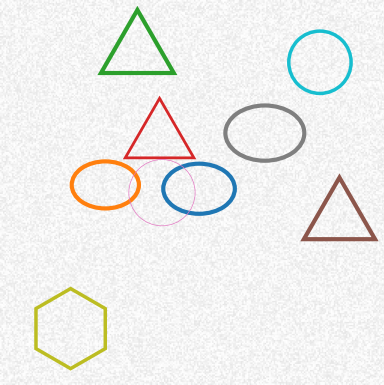[{"shape": "oval", "thickness": 3, "radius": 0.46, "center": [0.517, 0.51]}, {"shape": "oval", "thickness": 3, "radius": 0.44, "center": [0.274, 0.52]}, {"shape": "triangle", "thickness": 3, "radius": 0.55, "center": [0.357, 0.865]}, {"shape": "triangle", "thickness": 2, "radius": 0.51, "center": [0.414, 0.641]}, {"shape": "triangle", "thickness": 3, "radius": 0.53, "center": [0.882, 0.432]}, {"shape": "circle", "thickness": 0.5, "radius": 0.43, "center": [0.421, 0.5]}, {"shape": "oval", "thickness": 3, "radius": 0.51, "center": [0.688, 0.654]}, {"shape": "hexagon", "thickness": 2.5, "radius": 0.52, "center": [0.183, 0.146]}, {"shape": "circle", "thickness": 2.5, "radius": 0.4, "center": [0.831, 0.838]}]